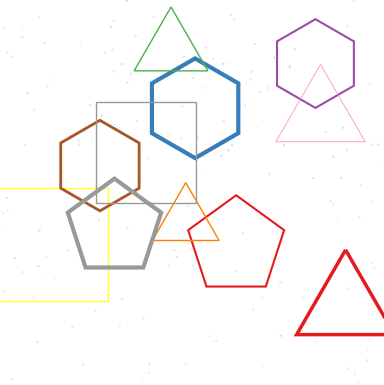[{"shape": "pentagon", "thickness": 1.5, "radius": 0.66, "center": [0.613, 0.362]}, {"shape": "triangle", "thickness": 2.5, "radius": 0.73, "center": [0.898, 0.204]}, {"shape": "hexagon", "thickness": 3, "radius": 0.65, "center": [0.507, 0.719]}, {"shape": "triangle", "thickness": 1, "radius": 0.55, "center": [0.444, 0.871]}, {"shape": "hexagon", "thickness": 1.5, "radius": 0.58, "center": [0.819, 0.835]}, {"shape": "triangle", "thickness": 1, "radius": 0.5, "center": [0.482, 0.425]}, {"shape": "square", "thickness": 1, "radius": 0.73, "center": [0.135, 0.364]}, {"shape": "hexagon", "thickness": 2, "radius": 0.59, "center": [0.26, 0.57]}, {"shape": "triangle", "thickness": 0.5, "radius": 0.67, "center": [0.833, 0.699]}, {"shape": "pentagon", "thickness": 3, "radius": 0.64, "center": [0.297, 0.408]}, {"shape": "square", "thickness": 1, "radius": 0.65, "center": [0.379, 0.604]}]